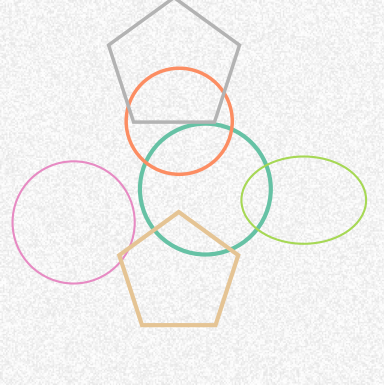[{"shape": "circle", "thickness": 3, "radius": 0.85, "center": [0.533, 0.509]}, {"shape": "circle", "thickness": 2.5, "radius": 0.69, "center": [0.466, 0.685]}, {"shape": "circle", "thickness": 1.5, "radius": 0.79, "center": [0.191, 0.422]}, {"shape": "oval", "thickness": 1.5, "radius": 0.81, "center": [0.789, 0.48]}, {"shape": "pentagon", "thickness": 3, "radius": 0.81, "center": [0.464, 0.287]}, {"shape": "pentagon", "thickness": 2.5, "radius": 0.89, "center": [0.452, 0.828]}]